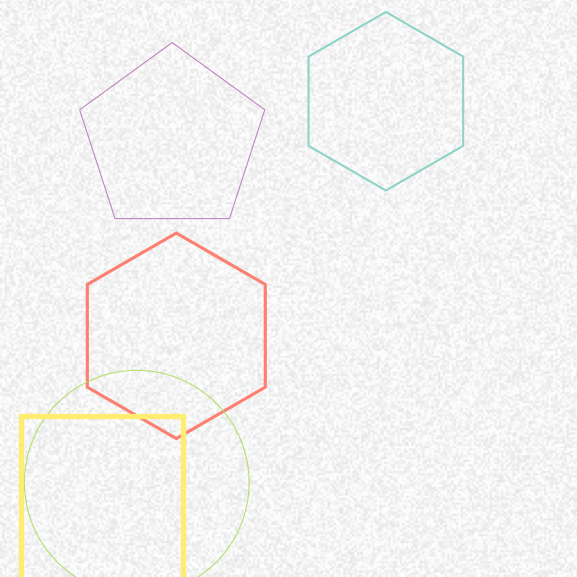[{"shape": "hexagon", "thickness": 1, "radius": 0.77, "center": [0.668, 0.824]}, {"shape": "hexagon", "thickness": 1.5, "radius": 0.89, "center": [0.305, 0.418]}, {"shape": "circle", "thickness": 0.5, "radius": 0.97, "center": [0.237, 0.163]}, {"shape": "pentagon", "thickness": 0.5, "radius": 0.84, "center": [0.298, 0.757]}, {"shape": "square", "thickness": 2.5, "radius": 0.7, "center": [0.176, 0.138]}]